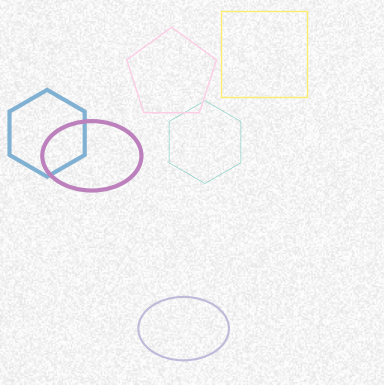[{"shape": "hexagon", "thickness": 0.5, "radius": 0.54, "center": [0.532, 0.631]}, {"shape": "oval", "thickness": 1.5, "radius": 0.59, "center": [0.477, 0.146]}, {"shape": "hexagon", "thickness": 3, "radius": 0.56, "center": [0.122, 0.654]}, {"shape": "pentagon", "thickness": 1, "radius": 0.61, "center": [0.446, 0.807]}, {"shape": "oval", "thickness": 3, "radius": 0.64, "center": [0.239, 0.595]}, {"shape": "square", "thickness": 1, "radius": 0.56, "center": [0.686, 0.859]}]